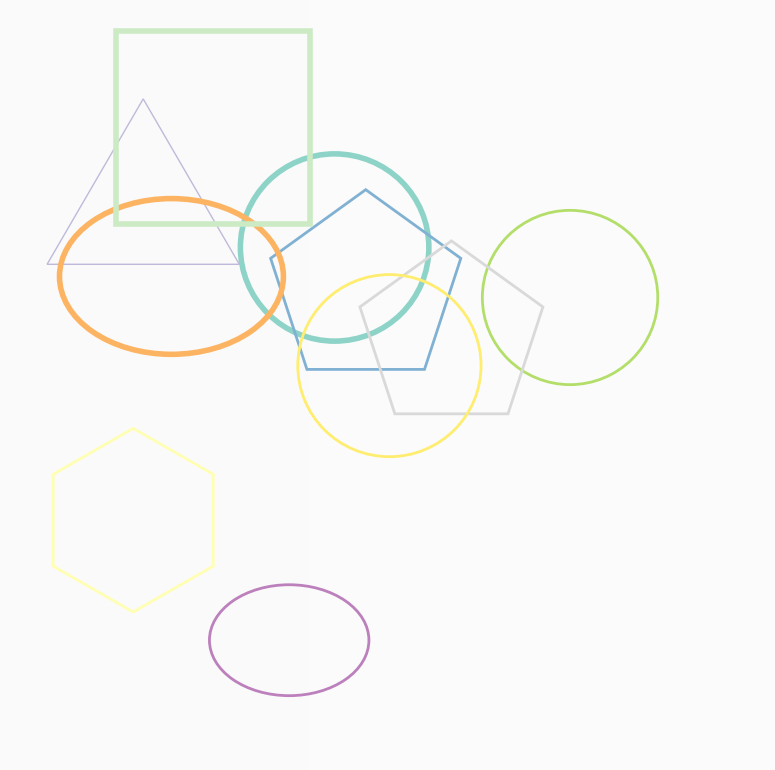[{"shape": "circle", "thickness": 2, "radius": 0.61, "center": [0.432, 0.679]}, {"shape": "hexagon", "thickness": 1, "radius": 0.6, "center": [0.172, 0.324]}, {"shape": "triangle", "thickness": 0.5, "radius": 0.72, "center": [0.185, 0.728]}, {"shape": "pentagon", "thickness": 1, "radius": 0.65, "center": [0.472, 0.625]}, {"shape": "oval", "thickness": 2, "radius": 0.72, "center": [0.221, 0.641]}, {"shape": "circle", "thickness": 1, "radius": 0.57, "center": [0.736, 0.614]}, {"shape": "pentagon", "thickness": 1, "radius": 0.62, "center": [0.582, 0.563]}, {"shape": "oval", "thickness": 1, "radius": 0.51, "center": [0.373, 0.169]}, {"shape": "square", "thickness": 2, "radius": 0.62, "center": [0.275, 0.834]}, {"shape": "circle", "thickness": 1, "radius": 0.59, "center": [0.502, 0.525]}]